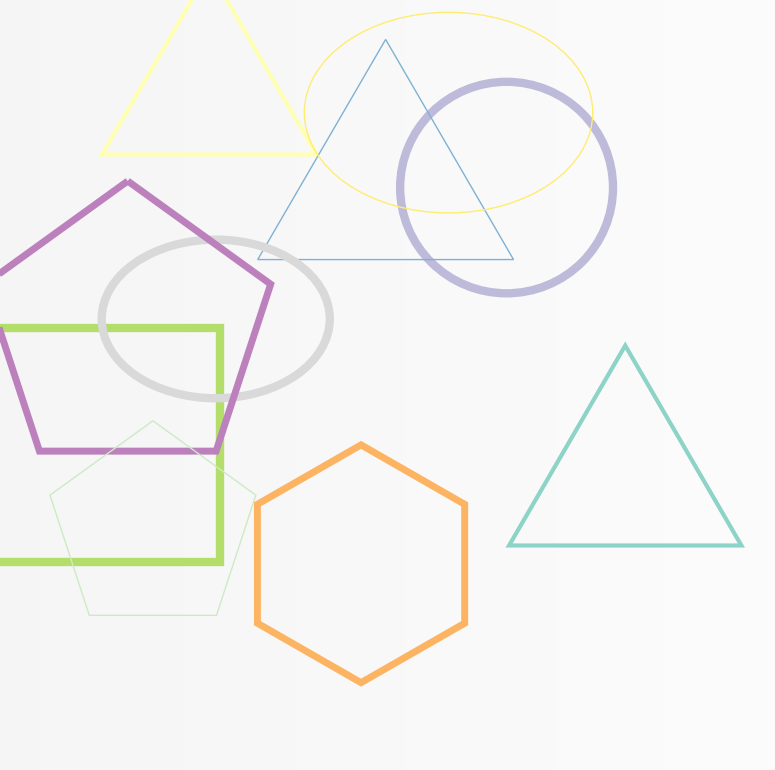[{"shape": "triangle", "thickness": 1.5, "radius": 0.87, "center": [0.807, 0.378]}, {"shape": "triangle", "thickness": 1.5, "radius": 0.8, "center": [0.27, 0.879]}, {"shape": "circle", "thickness": 3, "radius": 0.69, "center": [0.654, 0.756]}, {"shape": "triangle", "thickness": 0.5, "radius": 0.95, "center": [0.498, 0.758]}, {"shape": "hexagon", "thickness": 2.5, "radius": 0.77, "center": [0.466, 0.268]}, {"shape": "square", "thickness": 3, "radius": 0.76, "center": [0.132, 0.422]}, {"shape": "oval", "thickness": 3, "radius": 0.74, "center": [0.278, 0.586]}, {"shape": "pentagon", "thickness": 2.5, "radius": 0.97, "center": [0.165, 0.571]}, {"shape": "pentagon", "thickness": 0.5, "radius": 0.7, "center": [0.197, 0.314]}, {"shape": "oval", "thickness": 0.5, "radius": 0.93, "center": [0.579, 0.854]}]